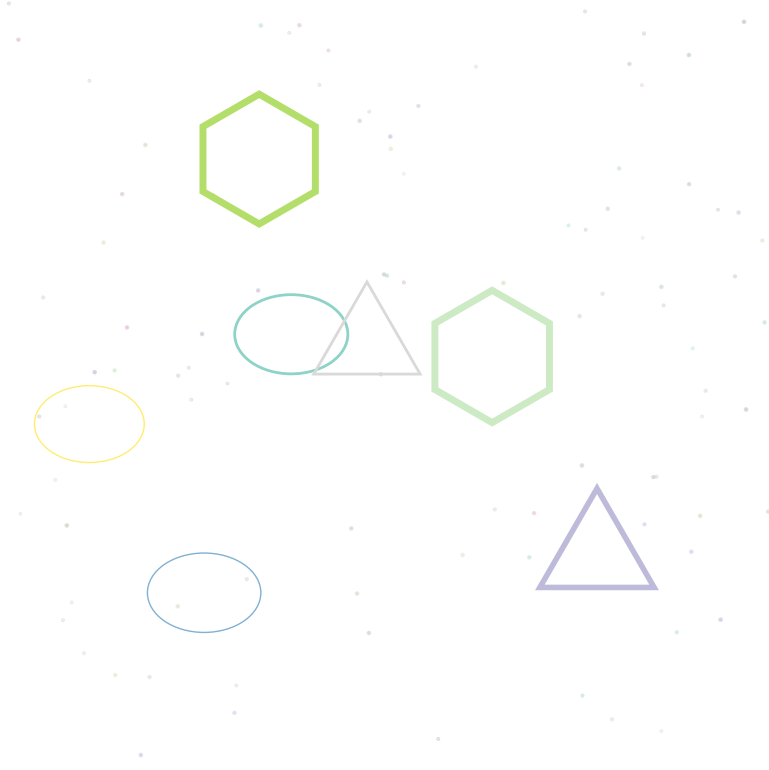[{"shape": "oval", "thickness": 1, "radius": 0.37, "center": [0.378, 0.566]}, {"shape": "triangle", "thickness": 2, "radius": 0.43, "center": [0.775, 0.28]}, {"shape": "oval", "thickness": 0.5, "radius": 0.37, "center": [0.265, 0.23]}, {"shape": "hexagon", "thickness": 2.5, "radius": 0.42, "center": [0.337, 0.793]}, {"shape": "triangle", "thickness": 1, "radius": 0.4, "center": [0.477, 0.554]}, {"shape": "hexagon", "thickness": 2.5, "radius": 0.43, "center": [0.639, 0.537]}, {"shape": "oval", "thickness": 0.5, "radius": 0.36, "center": [0.116, 0.449]}]